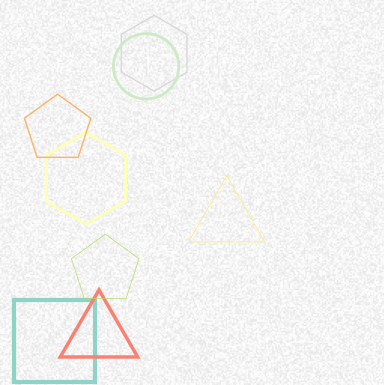[{"shape": "square", "thickness": 3, "radius": 0.53, "center": [0.142, 0.115]}, {"shape": "hexagon", "thickness": 2, "radius": 0.6, "center": [0.223, 0.537]}, {"shape": "triangle", "thickness": 2.5, "radius": 0.58, "center": [0.257, 0.131]}, {"shape": "pentagon", "thickness": 1, "radius": 0.45, "center": [0.15, 0.665]}, {"shape": "pentagon", "thickness": 0.5, "radius": 0.46, "center": [0.273, 0.3]}, {"shape": "hexagon", "thickness": 1, "radius": 0.49, "center": [0.4, 0.862]}, {"shape": "circle", "thickness": 2, "radius": 0.42, "center": [0.38, 0.828]}, {"shape": "triangle", "thickness": 0.5, "radius": 0.57, "center": [0.589, 0.429]}]